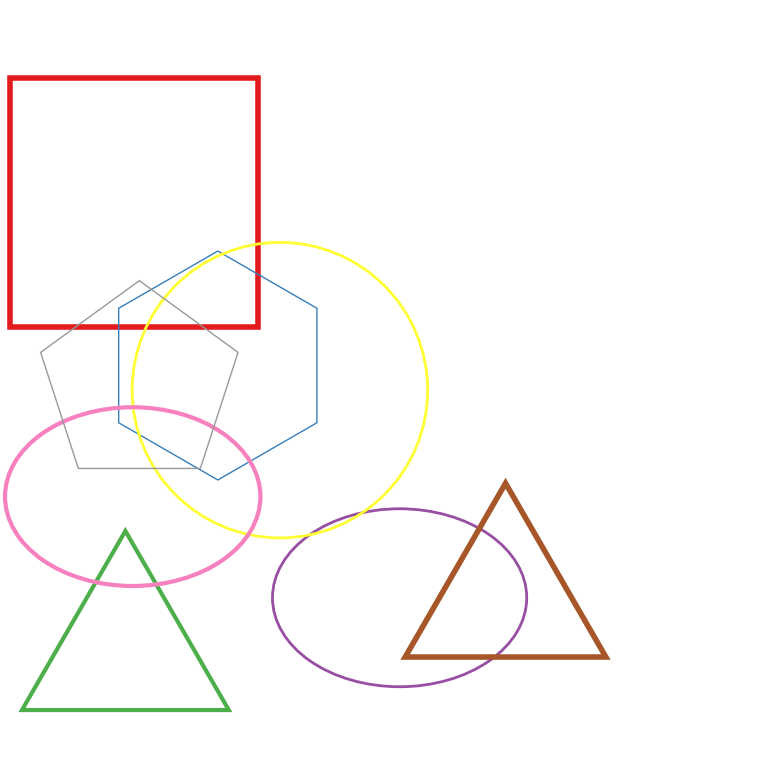[{"shape": "square", "thickness": 2, "radius": 0.81, "center": [0.174, 0.737]}, {"shape": "hexagon", "thickness": 0.5, "radius": 0.74, "center": [0.283, 0.525]}, {"shape": "triangle", "thickness": 1.5, "radius": 0.78, "center": [0.163, 0.155]}, {"shape": "oval", "thickness": 1, "radius": 0.83, "center": [0.519, 0.224]}, {"shape": "circle", "thickness": 1, "radius": 0.96, "center": [0.364, 0.493]}, {"shape": "triangle", "thickness": 2, "radius": 0.75, "center": [0.657, 0.222]}, {"shape": "oval", "thickness": 1.5, "radius": 0.83, "center": [0.172, 0.355]}, {"shape": "pentagon", "thickness": 0.5, "radius": 0.67, "center": [0.181, 0.501]}]